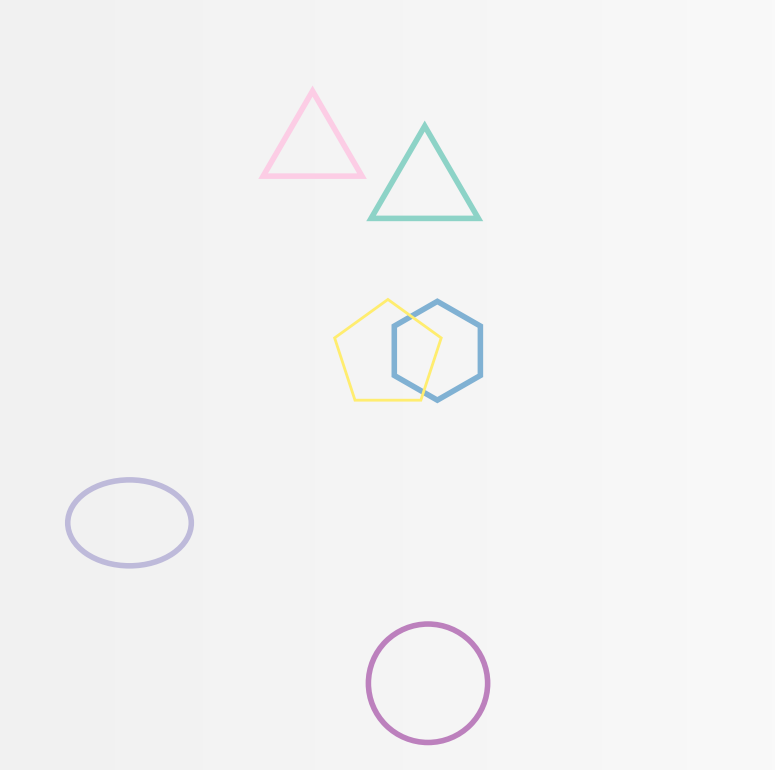[{"shape": "triangle", "thickness": 2, "radius": 0.4, "center": [0.548, 0.756]}, {"shape": "oval", "thickness": 2, "radius": 0.4, "center": [0.167, 0.321]}, {"shape": "hexagon", "thickness": 2, "radius": 0.32, "center": [0.564, 0.544]}, {"shape": "triangle", "thickness": 2, "radius": 0.37, "center": [0.403, 0.808]}, {"shape": "circle", "thickness": 2, "radius": 0.38, "center": [0.552, 0.113]}, {"shape": "pentagon", "thickness": 1, "radius": 0.36, "center": [0.501, 0.539]}]